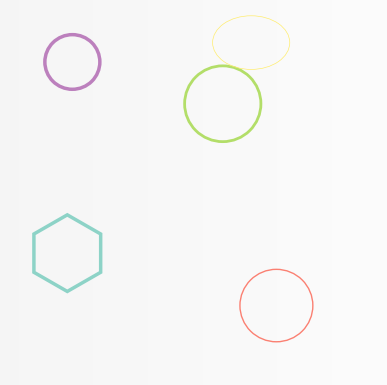[{"shape": "hexagon", "thickness": 2.5, "radius": 0.5, "center": [0.174, 0.342]}, {"shape": "circle", "thickness": 1, "radius": 0.47, "center": [0.713, 0.206]}, {"shape": "circle", "thickness": 2, "radius": 0.49, "center": [0.575, 0.731]}, {"shape": "circle", "thickness": 2.5, "radius": 0.35, "center": [0.187, 0.839]}, {"shape": "oval", "thickness": 0.5, "radius": 0.5, "center": [0.648, 0.889]}]